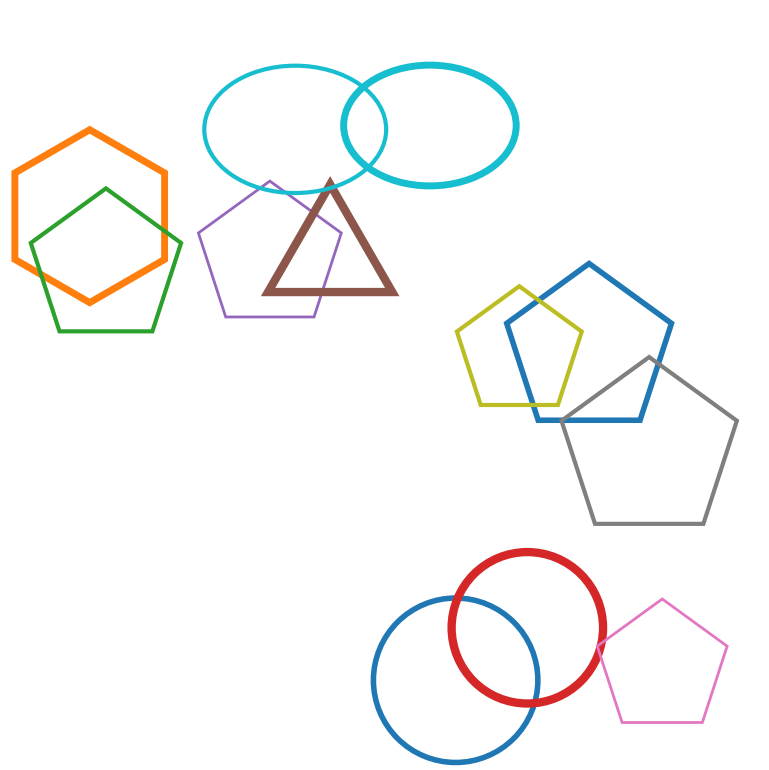[{"shape": "pentagon", "thickness": 2, "radius": 0.56, "center": [0.765, 0.545]}, {"shape": "circle", "thickness": 2, "radius": 0.53, "center": [0.592, 0.117]}, {"shape": "hexagon", "thickness": 2.5, "radius": 0.56, "center": [0.117, 0.719]}, {"shape": "pentagon", "thickness": 1.5, "radius": 0.51, "center": [0.138, 0.653]}, {"shape": "circle", "thickness": 3, "radius": 0.49, "center": [0.685, 0.185]}, {"shape": "pentagon", "thickness": 1, "radius": 0.49, "center": [0.35, 0.667]}, {"shape": "triangle", "thickness": 3, "radius": 0.47, "center": [0.429, 0.667]}, {"shape": "pentagon", "thickness": 1, "radius": 0.44, "center": [0.86, 0.133]}, {"shape": "pentagon", "thickness": 1.5, "radius": 0.6, "center": [0.843, 0.417]}, {"shape": "pentagon", "thickness": 1.5, "radius": 0.43, "center": [0.674, 0.543]}, {"shape": "oval", "thickness": 1.5, "radius": 0.59, "center": [0.383, 0.832]}, {"shape": "oval", "thickness": 2.5, "radius": 0.56, "center": [0.558, 0.837]}]